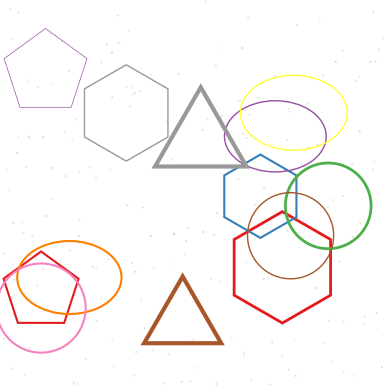[{"shape": "hexagon", "thickness": 2, "radius": 0.72, "center": [0.733, 0.306]}, {"shape": "pentagon", "thickness": 1.5, "radius": 0.51, "center": [0.107, 0.244]}, {"shape": "hexagon", "thickness": 1.5, "radius": 0.54, "center": [0.676, 0.49]}, {"shape": "circle", "thickness": 2, "radius": 0.56, "center": [0.853, 0.465]}, {"shape": "oval", "thickness": 1, "radius": 0.66, "center": [0.715, 0.646]}, {"shape": "pentagon", "thickness": 0.5, "radius": 0.57, "center": [0.118, 0.813]}, {"shape": "oval", "thickness": 1.5, "radius": 0.68, "center": [0.18, 0.279]}, {"shape": "oval", "thickness": 1, "radius": 0.69, "center": [0.763, 0.707]}, {"shape": "circle", "thickness": 1, "radius": 0.56, "center": [0.755, 0.388]}, {"shape": "triangle", "thickness": 3, "radius": 0.58, "center": [0.474, 0.166]}, {"shape": "circle", "thickness": 1.5, "radius": 0.58, "center": [0.107, 0.2]}, {"shape": "triangle", "thickness": 3, "radius": 0.69, "center": [0.521, 0.636]}, {"shape": "hexagon", "thickness": 1, "radius": 0.63, "center": [0.328, 0.707]}]